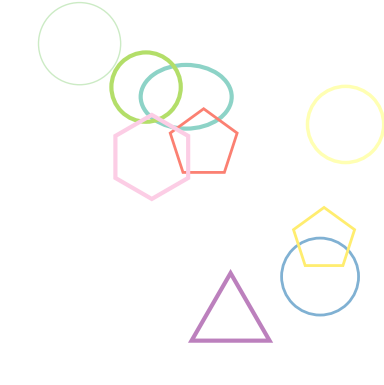[{"shape": "oval", "thickness": 3, "radius": 0.59, "center": [0.484, 0.749]}, {"shape": "circle", "thickness": 2.5, "radius": 0.49, "center": [0.898, 0.677]}, {"shape": "pentagon", "thickness": 2, "radius": 0.46, "center": [0.529, 0.626]}, {"shape": "circle", "thickness": 2, "radius": 0.5, "center": [0.831, 0.282]}, {"shape": "circle", "thickness": 3, "radius": 0.45, "center": [0.379, 0.774]}, {"shape": "hexagon", "thickness": 3, "radius": 0.55, "center": [0.394, 0.592]}, {"shape": "triangle", "thickness": 3, "radius": 0.58, "center": [0.599, 0.174]}, {"shape": "circle", "thickness": 1, "radius": 0.53, "center": [0.207, 0.887]}, {"shape": "pentagon", "thickness": 2, "radius": 0.42, "center": [0.842, 0.378]}]